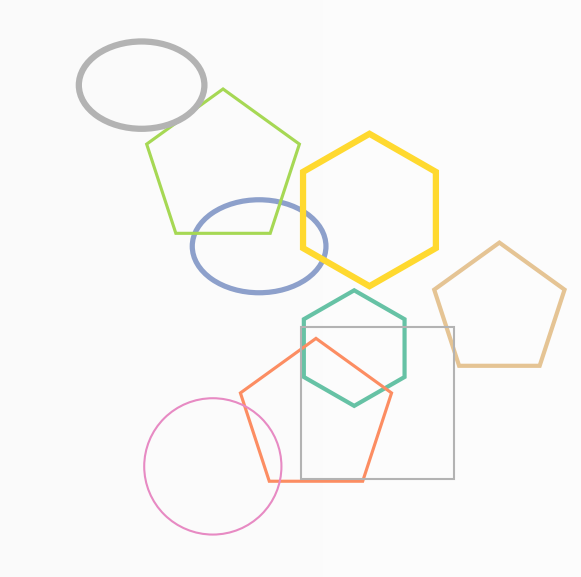[{"shape": "hexagon", "thickness": 2, "radius": 0.5, "center": [0.609, 0.396]}, {"shape": "pentagon", "thickness": 1.5, "radius": 0.68, "center": [0.544, 0.276]}, {"shape": "oval", "thickness": 2.5, "radius": 0.58, "center": [0.446, 0.573]}, {"shape": "circle", "thickness": 1, "radius": 0.59, "center": [0.366, 0.192]}, {"shape": "pentagon", "thickness": 1.5, "radius": 0.69, "center": [0.384, 0.707]}, {"shape": "hexagon", "thickness": 3, "radius": 0.66, "center": [0.636, 0.636]}, {"shape": "pentagon", "thickness": 2, "radius": 0.59, "center": [0.859, 0.461]}, {"shape": "oval", "thickness": 3, "radius": 0.54, "center": [0.244, 0.852]}, {"shape": "square", "thickness": 1, "radius": 0.66, "center": [0.649, 0.301]}]